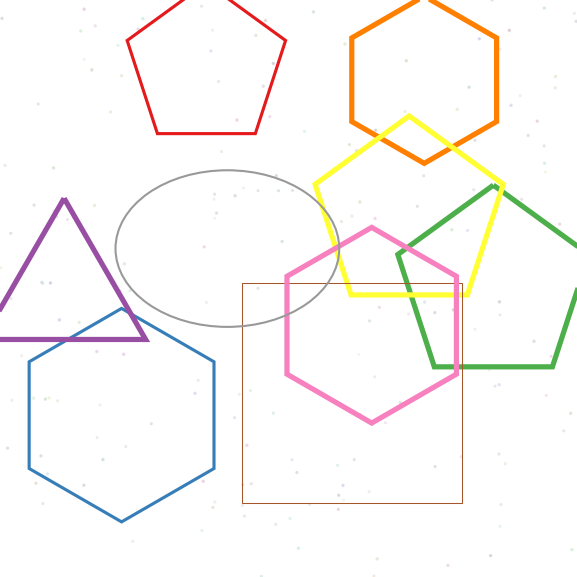[{"shape": "pentagon", "thickness": 1.5, "radius": 0.72, "center": [0.357, 0.884]}, {"shape": "hexagon", "thickness": 1.5, "radius": 0.92, "center": [0.211, 0.28]}, {"shape": "pentagon", "thickness": 2.5, "radius": 0.87, "center": [0.854, 0.505]}, {"shape": "triangle", "thickness": 2.5, "radius": 0.82, "center": [0.111, 0.493]}, {"shape": "hexagon", "thickness": 2.5, "radius": 0.72, "center": [0.735, 0.861]}, {"shape": "pentagon", "thickness": 2.5, "radius": 0.86, "center": [0.709, 0.627]}, {"shape": "square", "thickness": 0.5, "radius": 0.95, "center": [0.609, 0.318]}, {"shape": "hexagon", "thickness": 2.5, "radius": 0.85, "center": [0.644, 0.436]}, {"shape": "oval", "thickness": 1, "radius": 0.97, "center": [0.394, 0.569]}]